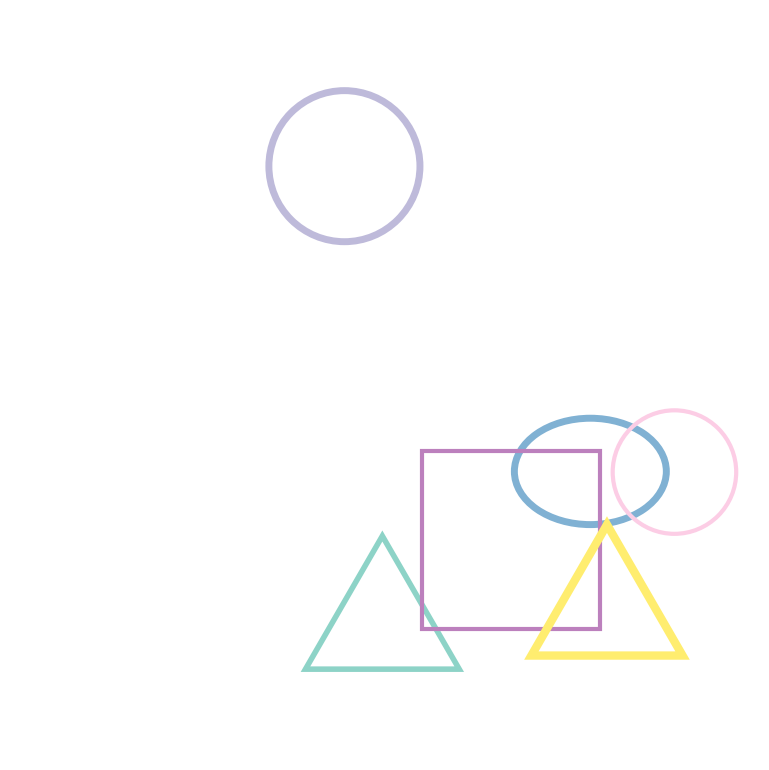[{"shape": "triangle", "thickness": 2, "radius": 0.58, "center": [0.497, 0.189]}, {"shape": "circle", "thickness": 2.5, "radius": 0.49, "center": [0.447, 0.784]}, {"shape": "oval", "thickness": 2.5, "radius": 0.49, "center": [0.767, 0.388]}, {"shape": "circle", "thickness": 1.5, "radius": 0.4, "center": [0.876, 0.387]}, {"shape": "square", "thickness": 1.5, "radius": 0.58, "center": [0.663, 0.299]}, {"shape": "triangle", "thickness": 3, "radius": 0.57, "center": [0.788, 0.205]}]